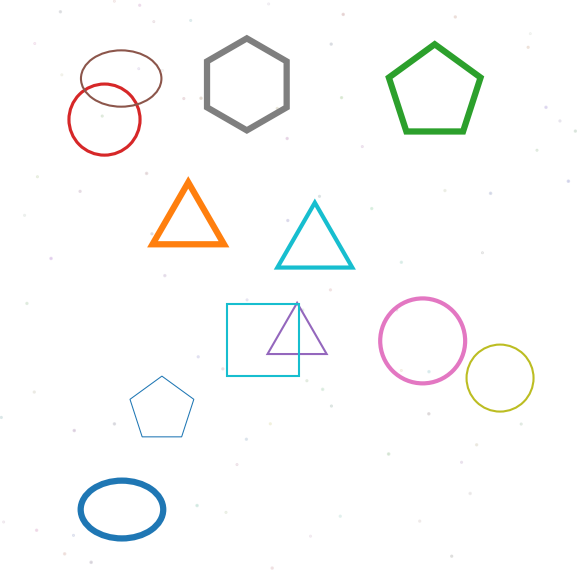[{"shape": "oval", "thickness": 3, "radius": 0.36, "center": [0.211, 0.117]}, {"shape": "pentagon", "thickness": 0.5, "radius": 0.29, "center": [0.28, 0.29]}, {"shape": "triangle", "thickness": 3, "radius": 0.36, "center": [0.326, 0.612]}, {"shape": "pentagon", "thickness": 3, "radius": 0.42, "center": [0.753, 0.839]}, {"shape": "circle", "thickness": 1.5, "radius": 0.31, "center": [0.181, 0.792]}, {"shape": "triangle", "thickness": 1, "radius": 0.3, "center": [0.514, 0.416]}, {"shape": "oval", "thickness": 1, "radius": 0.35, "center": [0.21, 0.863]}, {"shape": "circle", "thickness": 2, "radius": 0.37, "center": [0.732, 0.409]}, {"shape": "hexagon", "thickness": 3, "radius": 0.4, "center": [0.427, 0.853]}, {"shape": "circle", "thickness": 1, "radius": 0.29, "center": [0.866, 0.344]}, {"shape": "triangle", "thickness": 2, "radius": 0.37, "center": [0.545, 0.573]}, {"shape": "square", "thickness": 1, "radius": 0.31, "center": [0.456, 0.411]}]